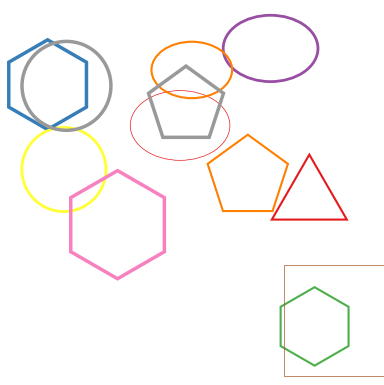[{"shape": "oval", "thickness": 0.5, "radius": 0.65, "center": [0.468, 0.674]}, {"shape": "triangle", "thickness": 1.5, "radius": 0.56, "center": [0.803, 0.486]}, {"shape": "hexagon", "thickness": 2.5, "radius": 0.58, "center": [0.124, 0.78]}, {"shape": "hexagon", "thickness": 1.5, "radius": 0.51, "center": [0.817, 0.152]}, {"shape": "oval", "thickness": 2, "radius": 0.62, "center": [0.703, 0.874]}, {"shape": "pentagon", "thickness": 1.5, "radius": 0.55, "center": [0.644, 0.541]}, {"shape": "oval", "thickness": 1.5, "radius": 0.52, "center": [0.498, 0.818]}, {"shape": "circle", "thickness": 2, "radius": 0.55, "center": [0.166, 0.56]}, {"shape": "square", "thickness": 0.5, "radius": 0.72, "center": [0.882, 0.167]}, {"shape": "hexagon", "thickness": 2.5, "radius": 0.7, "center": [0.305, 0.416]}, {"shape": "circle", "thickness": 2.5, "radius": 0.58, "center": [0.173, 0.777]}, {"shape": "pentagon", "thickness": 2.5, "radius": 0.51, "center": [0.483, 0.726]}]